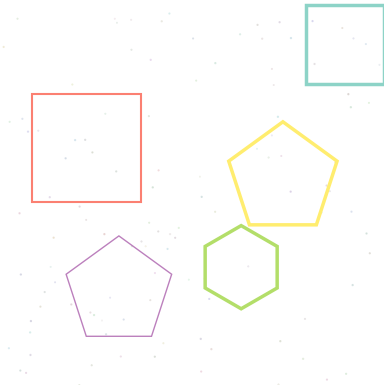[{"shape": "square", "thickness": 2.5, "radius": 0.51, "center": [0.896, 0.884]}, {"shape": "square", "thickness": 1.5, "radius": 0.71, "center": [0.224, 0.616]}, {"shape": "hexagon", "thickness": 2.5, "radius": 0.54, "center": [0.626, 0.306]}, {"shape": "pentagon", "thickness": 1, "radius": 0.72, "center": [0.309, 0.243]}, {"shape": "pentagon", "thickness": 2.5, "radius": 0.74, "center": [0.735, 0.536]}]